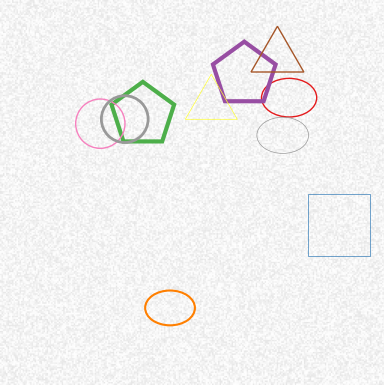[{"shape": "oval", "thickness": 1, "radius": 0.36, "center": [0.751, 0.746]}, {"shape": "square", "thickness": 0.5, "radius": 0.4, "center": [0.881, 0.415]}, {"shape": "pentagon", "thickness": 3, "radius": 0.43, "center": [0.371, 0.702]}, {"shape": "pentagon", "thickness": 3, "radius": 0.43, "center": [0.634, 0.806]}, {"shape": "oval", "thickness": 1.5, "radius": 0.32, "center": [0.442, 0.2]}, {"shape": "triangle", "thickness": 0.5, "radius": 0.39, "center": [0.549, 0.729]}, {"shape": "triangle", "thickness": 1, "radius": 0.4, "center": [0.721, 0.853]}, {"shape": "circle", "thickness": 1, "radius": 0.32, "center": [0.261, 0.679]}, {"shape": "oval", "thickness": 0.5, "radius": 0.34, "center": [0.734, 0.648]}, {"shape": "circle", "thickness": 2, "radius": 0.3, "center": [0.324, 0.691]}]